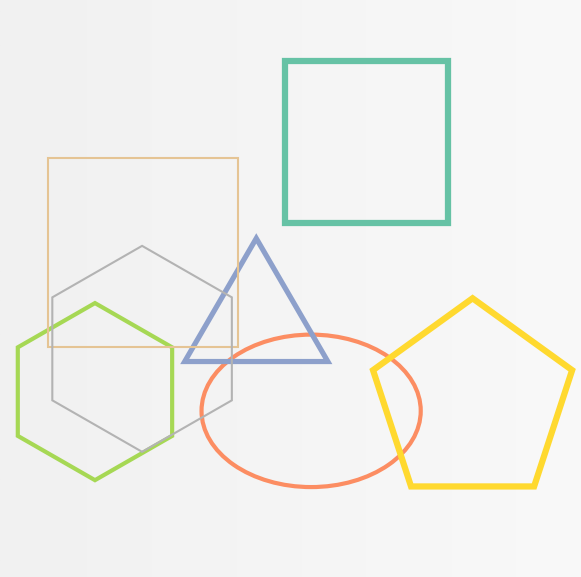[{"shape": "square", "thickness": 3, "radius": 0.7, "center": [0.63, 0.753]}, {"shape": "oval", "thickness": 2, "radius": 0.94, "center": [0.535, 0.288]}, {"shape": "triangle", "thickness": 2.5, "radius": 0.71, "center": [0.441, 0.444]}, {"shape": "hexagon", "thickness": 2, "radius": 0.77, "center": [0.163, 0.321]}, {"shape": "pentagon", "thickness": 3, "radius": 0.9, "center": [0.813, 0.303]}, {"shape": "square", "thickness": 1, "radius": 0.82, "center": [0.247, 0.562]}, {"shape": "hexagon", "thickness": 1, "radius": 0.89, "center": [0.244, 0.395]}]